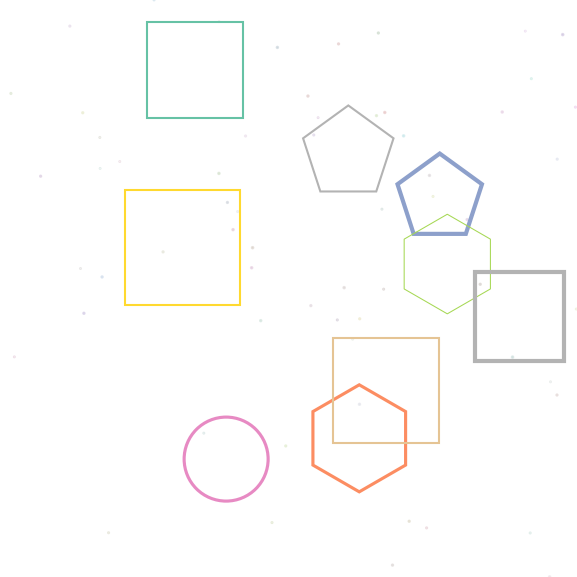[{"shape": "square", "thickness": 1, "radius": 0.42, "center": [0.337, 0.878]}, {"shape": "hexagon", "thickness": 1.5, "radius": 0.46, "center": [0.622, 0.24]}, {"shape": "pentagon", "thickness": 2, "radius": 0.38, "center": [0.761, 0.656]}, {"shape": "circle", "thickness": 1.5, "radius": 0.36, "center": [0.392, 0.204]}, {"shape": "hexagon", "thickness": 0.5, "radius": 0.43, "center": [0.775, 0.542]}, {"shape": "square", "thickness": 1, "radius": 0.5, "center": [0.316, 0.571]}, {"shape": "square", "thickness": 1, "radius": 0.46, "center": [0.668, 0.323]}, {"shape": "pentagon", "thickness": 1, "radius": 0.41, "center": [0.603, 0.734]}, {"shape": "square", "thickness": 2, "radius": 0.39, "center": [0.9, 0.451]}]